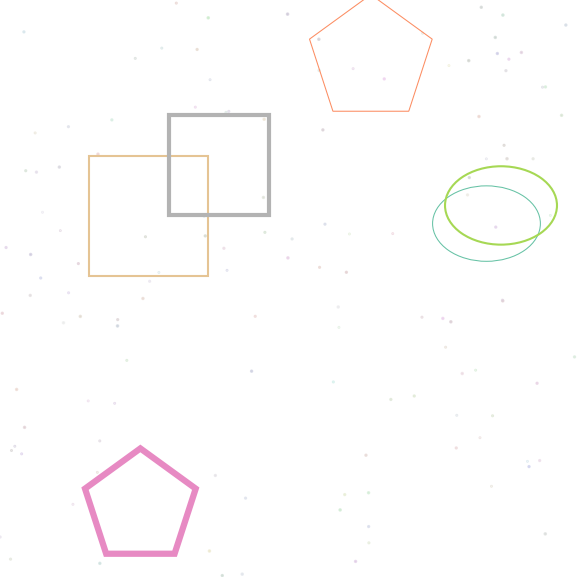[{"shape": "oval", "thickness": 0.5, "radius": 0.47, "center": [0.842, 0.612]}, {"shape": "pentagon", "thickness": 0.5, "radius": 0.56, "center": [0.642, 0.897]}, {"shape": "pentagon", "thickness": 3, "radius": 0.5, "center": [0.243, 0.122]}, {"shape": "oval", "thickness": 1, "radius": 0.48, "center": [0.868, 0.643]}, {"shape": "square", "thickness": 1, "radius": 0.52, "center": [0.257, 0.626]}, {"shape": "square", "thickness": 2, "radius": 0.43, "center": [0.38, 0.714]}]